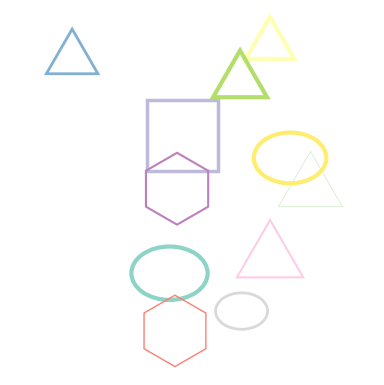[{"shape": "oval", "thickness": 3, "radius": 0.5, "center": [0.44, 0.29]}, {"shape": "triangle", "thickness": 3, "radius": 0.36, "center": [0.701, 0.883]}, {"shape": "square", "thickness": 2.5, "radius": 0.46, "center": [0.475, 0.647]}, {"shape": "hexagon", "thickness": 1, "radius": 0.46, "center": [0.454, 0.141]}, {"shape": "triangle", "thickness": 2, "radius": 0.39, "center": [0.187, 0.847]}, {"shape": "triangle", "thickness": 3, "radius": 0.4, "center": [0.624, 0.788]}, {"shape": "triangle", "thickness": 1.5, "radius": 0.5, "center": [0.701, 0.329]}, {"shape": "oval", "thickness": 2, "radius": 0.34, "center": [0.627, 0.192]}, {"shape": "hexagon", "thickness": 1.5, "radius": 0.47, "center": [0.46, 0.51]}, {"shape": "triangle", "thickness": 0.5, "radius": 0.48, "center": [0.806, 0.511]}, {"shape": "oval", "thickness": 3, "radius": 0.47, "center": [0.753, 0.59]}]